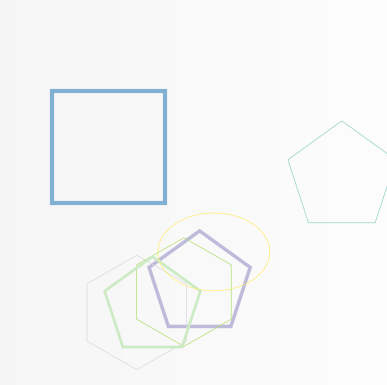[{"shape": "pentagon", "thickness": 0.5, "radius": 0.73, "center": [0.882, 0.54]}, {"shape": "pentagon", "thickness": 2.5, "radius": 0.69, "center": [0.515, 0.263]}, {"shape": "square", "thickness": 3, "radius": 0.73, "center": [0.281, 0.618]}, {"shape": "hexagon", "thickness": 0.5, "radius": 0.71, "center": [0.475, 0.241]}, {"shape": "hexagon", "thickness": 0.5, "radius": 0.74, "center": [0.353, 0.188]}, {"shape": "pentagon", "thickness": 2, "radius": 0.65, "center": [0.394, 0.204]}, {"shape": "oval", "thickness": 0.5, "radius": 0.72, "center": [0.552, 0.346]}]